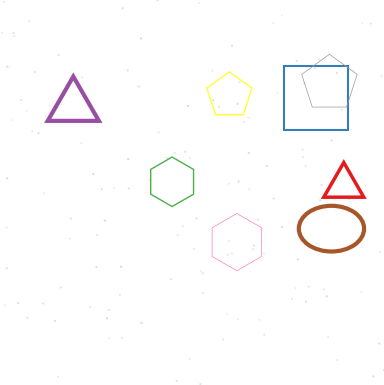[{"shape": "triangle", "thickness": 2.5, "radius": 0.3, "center": [0.893, 0.518]}, {"shape": "square", "thickness": 1.5, "radius": 0.42, "center": [0.821, 0.746]}, {"shape": "hexagon", "thickness": 1, "radius": 0.32, "center": [0.447, 0.528]}, {"shape": "triangle", "thickness": 3, "radius": 0.38, "center": [0.19, 0.724]}, {"shape": "pentagon", "thickness": 1, "radius": 0.31, "center": [0.596, 0.752]}, {"shape": "oval", "thickness": 3, "radius": 0.42, "center": [0.861, 0.406]}, {"shape": "hexagon", "thickness": 0.5, "radius": 0.37, "center": [0.615, 0.371]}, {"shape": "pentagon", "thickness": 0.5, "radius": 0.38, "center": [0.856, 0.783]}]